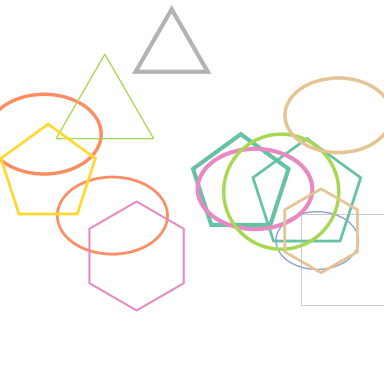[{"shape": "pentagon", "thickness": 2, "radius": 0.74, "center": [0.797, 0.493]}, {"shape": "pentagon", "thickness": 3, "radius": 0.65, "center": [0.625, 0.521]}, {"shape": "oval", "thickness": 2, "radius": 0.72, "center": [0.292, 0.44]}, {"shape": "oval", "thickness": 2.5, "radius": 0.74, "center": [0.115, 0.652]}, {"shape": "oval", "thickness": 1, "radius": 0.54, "center": [0.824, 0.375]}, {"shape": "hexagon", "thickness": 1.5, "radius": 0.71, "center": [0.355, 0.335]}, {"shape": "oval", "thickness": 3, "radius": 0.74, "center": [0.662, 0.509]}, {"shape": "triangle", "thickness": 1, "radius": 0.73, "center": [0.272, 0.713]}, {"shape": "circle", "thickness": 2.5, "radius": 0.75, "center": [0.731, 0.502]}, {"shape": "pentagon", "thickness": 2, "radius": 0.64, "center": [0.125, 0.549]}, {"shape": "oval", "thickness": 2.5, "radius": 0.69, "center": [0.879, 0.7]}, {"shape": "hexagon", "thickness": 2, "radius": 0.55, "center": [0.834, 0.4]}, {"shape": "triangle", "thickness": 3, "radius": 0.54, "center": [0.446, 0.868]}, {"shape": "square", "thickness": 0.5, "radius": 0.59, "center": [0.899, 0.326]}]